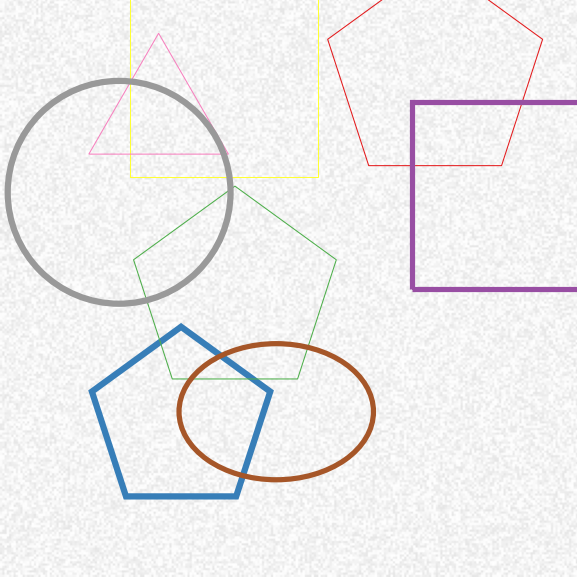[{"shape": "pentagon", "thickness": 0.5, "radius": 0.98, "center": [0.753, 0.871]}, {"shape": "pentagon", "thickness": 3, "radius": 0.81, "center": [0.314, 0.271]}, {"shape": "pentagon", "thickness": 0.5, "radius": 0.92, "center": [0.407, 0.492]}, {"shape": "square", "thickness": 2.5, "radius": 0.81, "center": [0.874, 0.661]}, {"shape": "square", "thickness": 0.5, "radius": 0.81, "center": [0.387, 0.855]}, {"shape": "oval", "thickness": 2.5, "radius": 0.84, "center": [0.478, 0.286]}, {"shape": "triangle", "thickness": 0.5, "radius": 0.7, "center": [0.275, 0.802]}, {"shape": "circle", "thickness": 3, "radius": 0.96, "center": [0.206, 0.666]}]